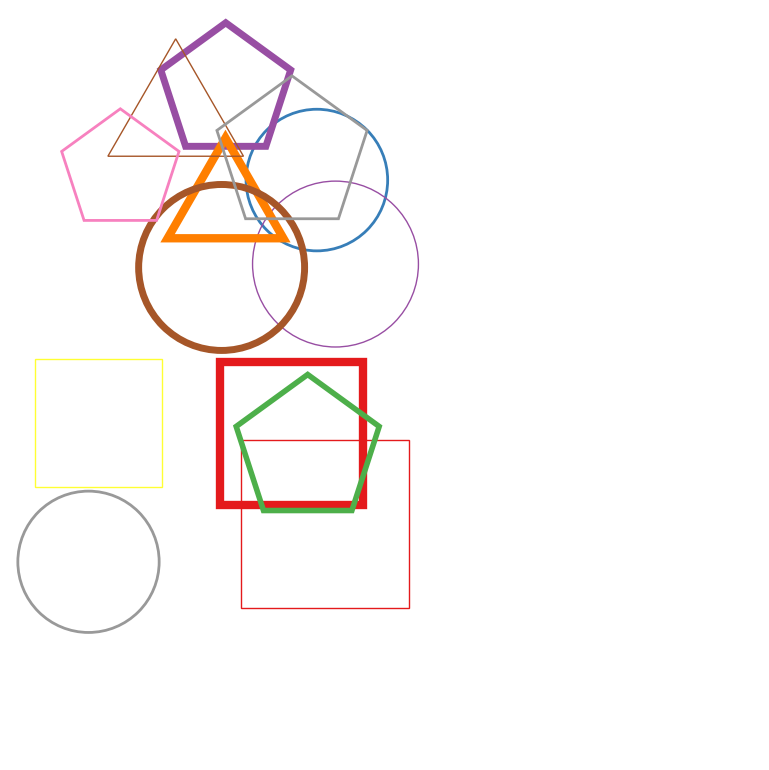[{"shape": "square", "thickness": 0.5, "radius": 0.54, "center": [0.422, 0.319]}, {"shape": "square", "thickness": 3, "radius": 0.46, "center": [0.379, 0.437]}, {"shape": "circle", "thickness": 1, "radius": 0.46, "center": [0.412, 0.766]}, {"shape": "pentagon", "thickness": 2, "radius": 0.49, "center": [0.4, 0.416]}, {"shape": "pentagon", "thickness": 2.5, "radius": 0.44, "center": [0.293, 0.882]}, {"shape": "circle", "thickness": 0.5, "radius": 0.54, "center": [0.436, 0.657]}, {"shape": "triangle", "thickness": 3, "radius": 0.43, "center": [0.293, 0.734]}, {"shape": "square", "thickness": 0.5, "radius": 0.41, "center": [0.128, 0.451]}, {"shape": "circle", "thickness": 2.5, "radius": 0.54, "center": [0.288, 0.653]}, {"shape": "triangle", "thickness": 0.5, "radius": 0.51, "center": [0.228, 0.848]}, {"shape": "pentagon", "thickness": 1, "radius": 0.4, "center": [0.156, 0.779]}, {"shape": "circle", "thickness": 1, "radius": 0.46, "center": [0.115, 0.27]}, {"shape": "pentagon", "thickness": 1, "radius": 0.51, "center": [0.379, 0.799]}]